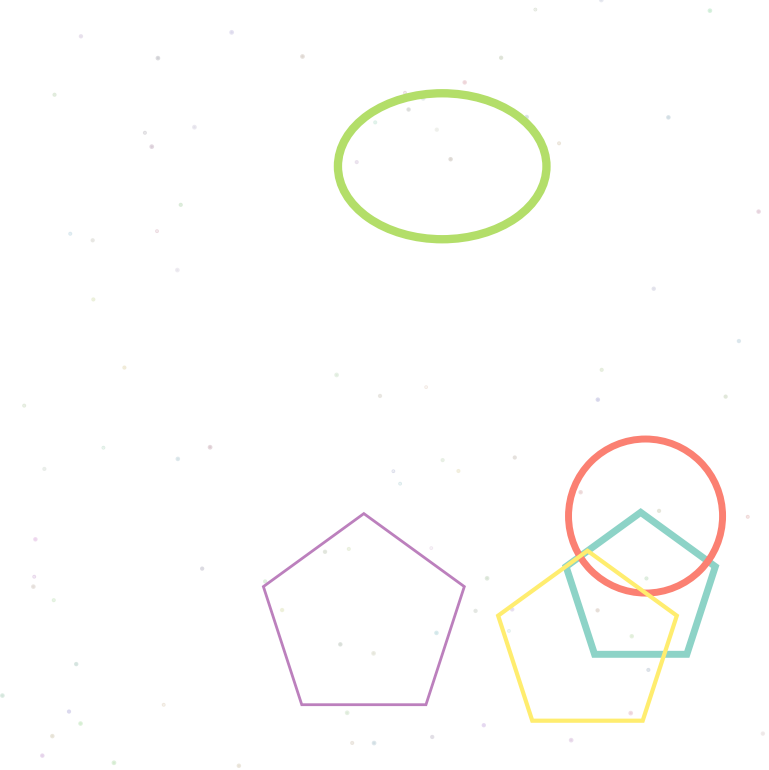[{"shape": "pentagon", "thickness": 2.5, "radius": 0.51, "center": [0.832, 0.233]}, {"shape": "circle", "thickness": 2.5, "radius": 0.5, "center": [0.838, 0.33]}, {"shape": "oval", "thickness": 3, "radius": 0.68, "center": [0.574, 0.784]}, {"shape": "pentagon", "thickness": 1, "radius": 0.69, "center": [0.473, 0.196]}, {"shape": "pentagon", "thickness": 1.5, "radius": 0.61, "center": [0.763, 0.163]}]